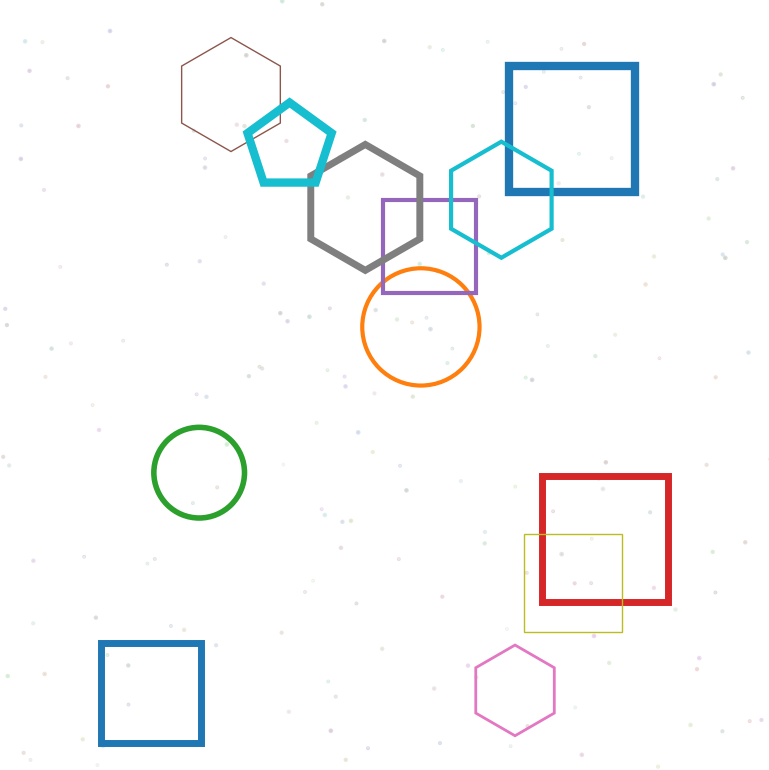[{"shape": "square", "thickness": 2.5, "radius": 0.32, "center": [0.196, 0.1]}, {"shape": "square", "thickness": 3, "radius": 0.41, "center": [0.743, 0.832]}, {"shape": "circle", "thickness": 1.5, "radius": 0.38, "center": [0.547, 0.575]}, {"shape": "circle", "thickness": 2, "radius": 0.29, "center": [0.259, 0.386]}, {"shape": "square", "thickness": 2.5, "radius": 0.41, "center": [0.786, 0.3]}, {"shape": "square", "thickness": 1.5, "radius": 0.3, "center": [0.558, 0.68]}, {"shape": "hexagon", "thickness": 0.5, "radius": 0.37, "center": [0.3, 0.877]}, {"shape": "hexagon", "thickness": 1, "radius": 0.29, "center": [0.669, 0.103]}, {"shape": "hexagon", "thickness": 2.5, "radius": 0.41, "center": [0.474, 0.731]}, {"shape": "square", "thickness": 0.5, "radius": 0.32, "center": [0.744, 0.243]}, {"shape": "pentagon", "thickness": 3, "radius": 0.29, "center": [0.376, 0.809]}, {"shape": "hexagon", "thickness": 1.5, "radius": 0.38, "center": [0.651, 0.741]}]